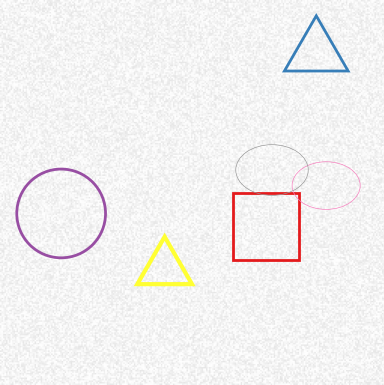[{"shape": "square", "thickness": 2, "radius": 0.43, "center": [0.691, 0.412]}, {"shape": "triangle", "thickness": 2, "radius": 0.48, "center": [0.821, 0.863]}, {"shape": "circle", "thickness": 2, "radius": 0.58, "center": [0.159, 0.446]}, {"shape": "triangle", "thickness": 3, "radius": 0.41, "center": [0.428, 0.303]}, {"shape": "oval", "thickness": 0.5, "radius": 0.44, "center": [0.847, 0.518]}, {"shape": "oval", "thickness": 0.5, "radius": 0.47, "center": [0.707, 0.558]}]